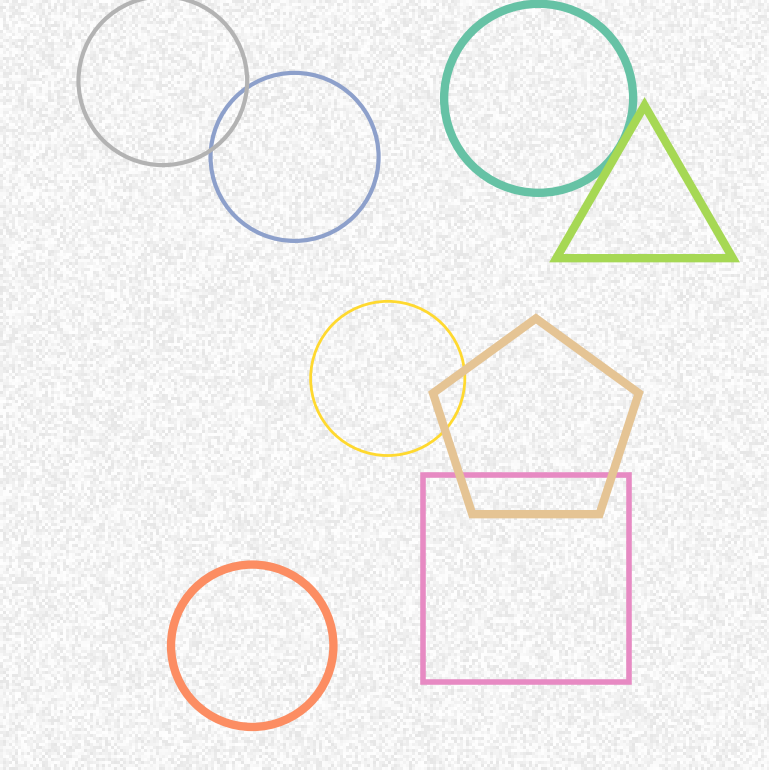[{"shape": "circle", "thickness": 3, "radius": 0.61, "center": [0.7, 0.872]}, {"shape": "circle", "thickness": 3, "radius": 0.53, "center": [0.328, 0.161]}, {"shape": "circle", "thickness": 1.5, "radius": 0.55, "center": [0.383, 0.796]}, {"shape": "square", "thickness": 2, "radius": 0.67, "center": [0.683, 0.249]}, {"shape": "triangle", "thickness": 3, "radius": 0.66, "center": [0.837, 0.731]}, {"shape": "circle", "thickness": 1, "radius": 0.5, "center": [0.504, 0.509]}, {"shape": "pentagon", "thickness": 3, "radius": 0.7, "center": [0.696, 0.446]}, {"shape": "circle", "thickness": 1.5, "radius": 0.55, "center": [0.211, 0.895]}]